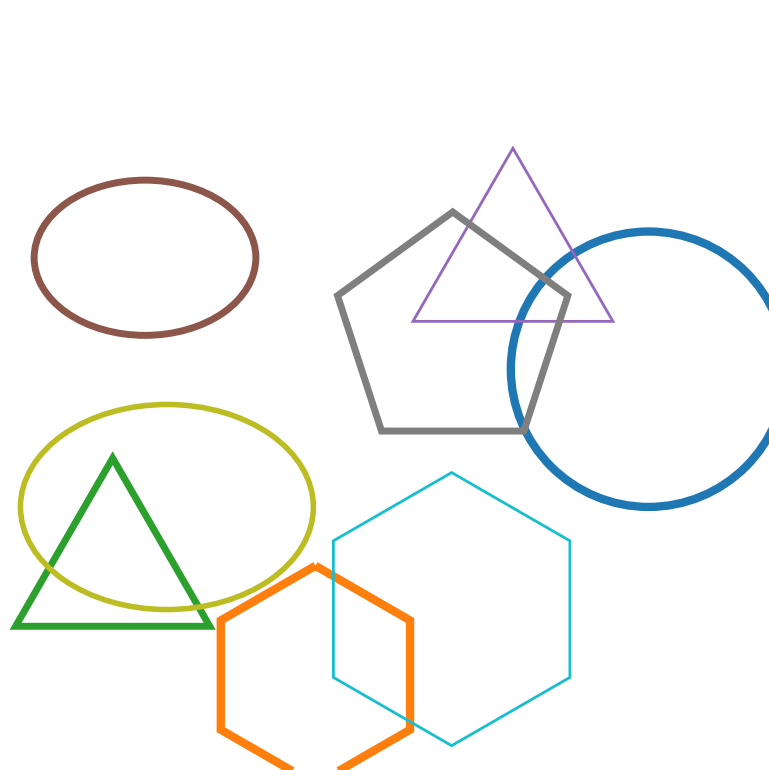[{"shape": "circle", "thickness": 3, "radius": 0.89, "center": [0.842, 0.52]}, {"shape": "hexagon", "thickness": 3, "radius": 0.71, "center": [0.41, 0.123]}, {"shape": "triangle", "thickness": 2.5, "radius": 0.73, "center": [0.146, 0.259]}, {"shape": "triangle", "thickness": 1, "radius": 0.75, "center": [0.666, 0.658]}, {"shape": "oval", "thickness": 2.5, "radius": 0.72, "center": [0.188, 0.665]}, {"shape": "pentagon", "thickness": 2.5, "radius": 0.79, "center": [0.588, 0.567]}, {"shape": "oval", "thickness": 2, "radius": 0.95, "center": [0.217, 0.342]}, {"shape": "hexagon", "thickness": 1, "radius": 0.89, "center": [0.587, 0.209]}]